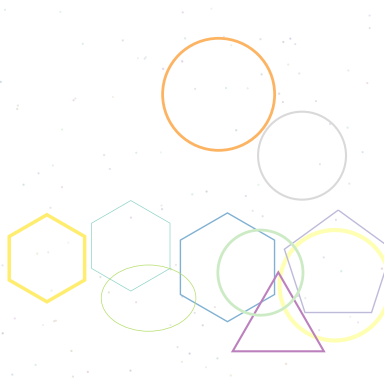[{"shape": "hexagon", "thickness": 0.5, "radius": 0.59, "center": [0.34, 0.362]}, {"shape": "circle", "thickness": 3, "radius": 0.72, "center": [0.87, 0.259]}, {"shape": "pentagon", "thickness": 1, "radius": 0.74, "center": [0.879, 0.307]}, {"shape": "hexagon", "thickness": 1, "radius": 0.71, "center": [0.591, 0.306]}, {"shape": "circle", "thickness": 2, "radius": 0.73, "center": [0.568, 0.755]}, {"shape": "oval", "thickness": 0.5, "radius": 0.61, "center": [0.386, 0.226]}, {"shape": "circle", "thickness": 1.5, "radius": 0.57, "center": [0.785, 0.596]}, {"shape": "triangle", "thickness": 1.5, "radius": 0.68, "center": [0.723, 0.156]}, {"shape": "circle", "thickness": 2, "radius": 0.55, "center": [0.676, 0.292]}, {"shape": "hexagon", "thickness": 2.5, "radius": 0.57, "center": [0.122, 0.329]}]